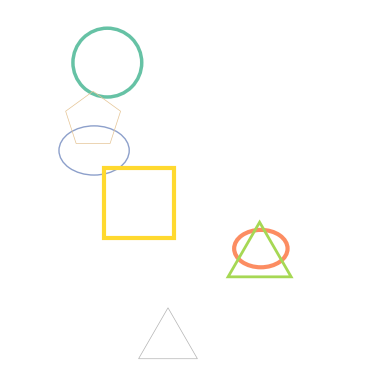[{"shape": "circle", "thickness": 2.5, "radius": 0.45, "center": [0.279, 0.837]}, {"shape": "oval", "thickness": 3, "radius": 0.35, "center": [0.678, 0.354]}, {"shape": "oval", "thickness": 1, "radius": 0.46, "center": [0.244, 0.609]}, {"shape": "triangle", "thickness": 2, "radius": 0.47, "center": [0.674, 0.328]}, {"shape": "square", "thickness": 3, "radius": 0.46, "center": [0.362, 0.474]}, {"shape": "pentagon", "thickness": 0.5, "radius": 0.38, "center": [0.242, 0.688]}, {"shape": "triangle", "thickness": 0.5, "radius": 0.44, "center": [0.436, 0.112]}]